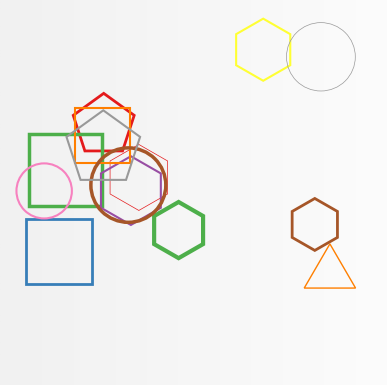[{"shape": "hexagon", "thickness": 0.5, "radius": 0.43, "center": [0.358, 0.539]}, {"shape": "pentagon", "thickness": 2, "radius": 0.41, "center": [0.268, 0.675]}, {"shape": "square", "thickness": 2, "radius": 0.43, "center": [0.152, 0.346]}, {"shape": "square", "thickness": 2.5, "radius": 0.47, "center": [0.17, 0.559]}, {"shape": "hexagon", "thickness": 3, "radius": 0.36, "center": [0.461, 0.402]}, {"shape": "hexagon", "thickness": 1.5, "radius": 0.45, "center": [0.338, 0.505]}, {"shape": "triangle", "thickness": 1, "radius": 0.38, "center": [0.851, 0.29]}, {"shape": "square", "thickness": 1.5, "radius": 0.36, "center": [0.264, 0.648]}, {"shape": "hexagon", "thickness": 1.5, "radius": 0.4, "center": [0.679, 0.871]}, {"shape": "hexagon", "thickness": 2, "radius": 0.34, "center": [0.812, 0.417]}, {"shape": "circle", "thickness": 2.5, "radius": 0.48, "center": [0.331, 0.519]}, {"shape": "circle", "thickness": 1.5, "radius": 0.36, "center": [0.114, 0.504]}, {"shape": "pentagon", "thickness": 1.5, "radius": 0.5, "center": [0.267, 0.614]}, {"shape": "circle", "thickness": 0.5, "radius": 0.44, "center": [0.828, 0.852]}]